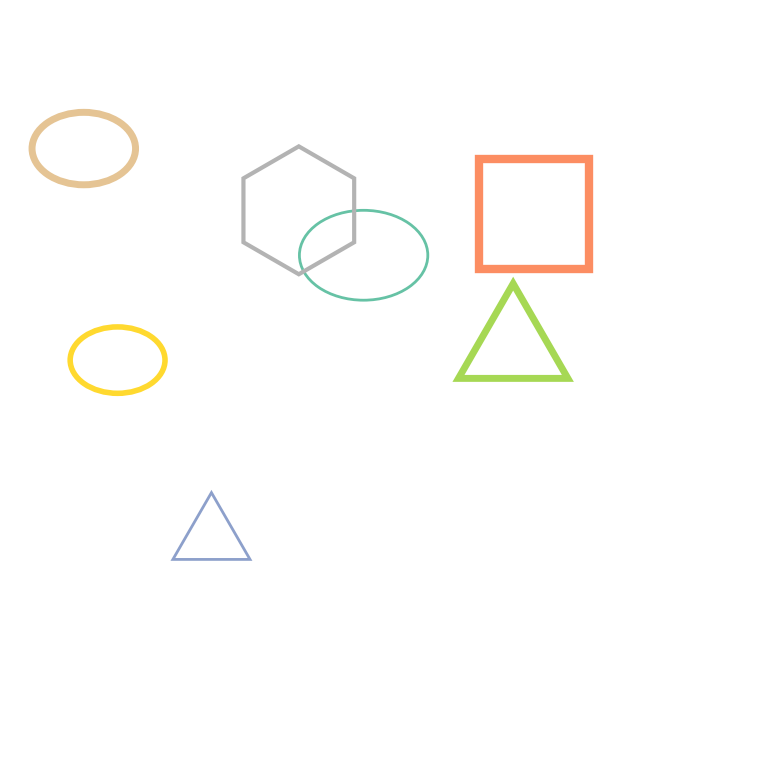[{"shape": "oval", "thickness": 1, "radius": 0.42, "center": [0.472, 0.669]}, {"shape": "square", "thickness": 3, "radius": 0.36, "center": [0.694, 0.722]}, {"shape": "triangle", "thickness": 1, "radius": 0.29, "center": [0.275, 0.302]}, {"shape": "triangle", "thickness": 2.5, "radius": 0.41, "center": [0.666, 0.55]}, {"shape": "oval", "thickness": 2, "radius": 0.31, "center": [0.153, 0.532]}, {"shape": "oval", "thickness": 2.5, "radius": 0.34, "center": [0.109, 0.807]}, {"shape": "hexagon", "thickness": 1.5, "radius": 0.42, "center": [0.388, 0.727]}]